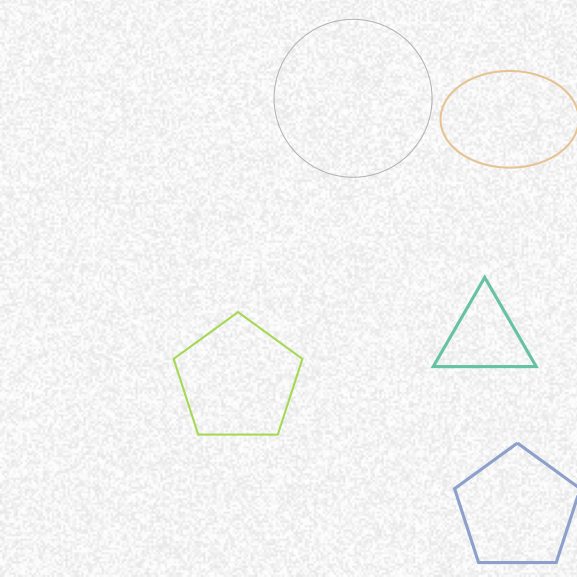[{"shape": "triangle", "thickness": 1.5, "radius": 0.51, "center": [0.839, 0.416]}, {"shape": "pentagon", "thickness": 1.5, "radius": 0.57, "center": [0.896, 0.118]}, {"shape": "pentagon", "thickness": 1, "radius": 0.59, "center": [0.412, 0.341]}, {"shape": "oval", "thickness": 1, "radius": 0.6, "center": [0.882, 0.793]}, {"shape": "circle", "thickness": 0.5, "radius": 0.68, "center": [0.611, 0.829]}]